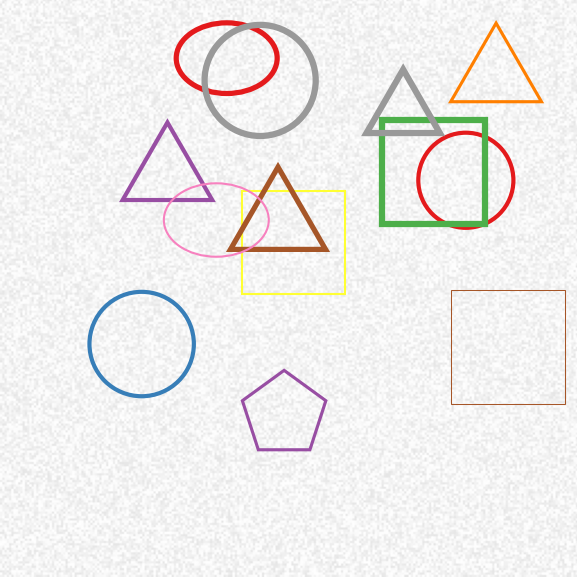[{"shape": "oval", "thickness": 2.5, "radius": 0.44, "center": [0.393, 0.898]}, {"shape": "circle", "thickness": 2, "radius": 0.41, "center": [0.807, 0.687]}, {"shape": "circle", "thickness": 2, "radius": 0.45, "center": [0.245, 0.403]}, {"shape": "square", "thickness": 3, "radius": 0.45, "center": [0.75, 0.701]}, {"shape": "pentagon", "thickness": 1.5, "radius": 0.38, "center": [0.492, 0.282]}, {"shape": "triangle", "thickness": 2, "radius": 0.45, "center": [0.29, 0.698]}, {"shape": "triangle", "thickness": 1.5, "radius": 0.45, "center": [0.859, 0.868]}, {"shape": "square", "thickness": 1, "radius": 0.45, "center": [0.509, 0.58]}, {"shape": "square", "thickness": 0.5, "radius": 0.49, "center": [0.88, 0.398]}, {"shape": "triangle", "thickness": 2.5, "radius": 0.48, "center": [0.481, 0.615]}, {"shape": "oval", "thickness": 1, "radius": 0.45, "center": [0.375, 0.618]}, {"shape": "triangle", "thickness": 3, "radius": 0.37, "center": [0.698, 0.805]}, {"shape": "circle", "thickness": 3, "radius": 0.48, "center": [0.45, 0.86]}]